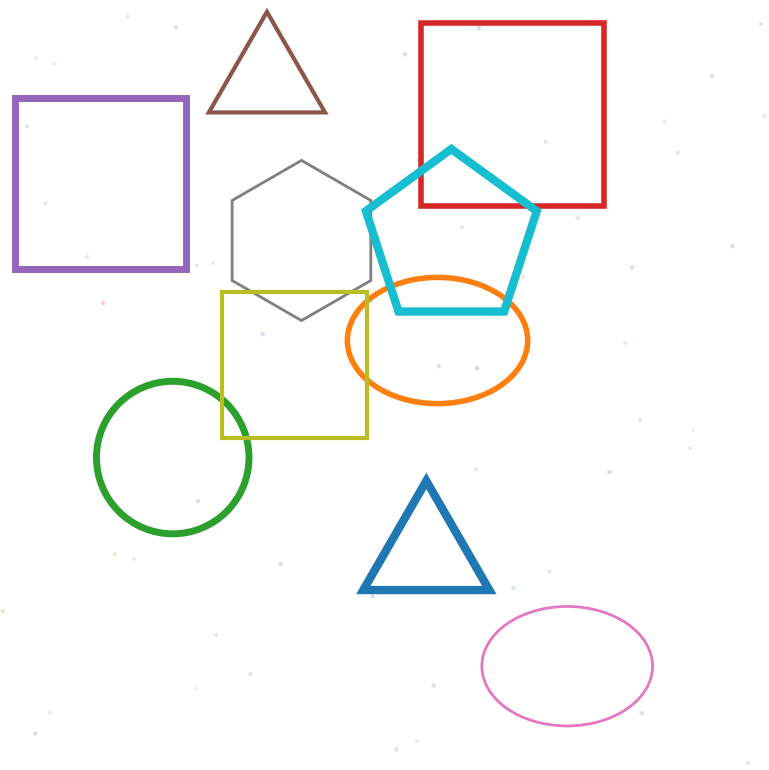[{"shape": "triangle", "thickness": 3, "radius": 0.47, "center": [0.554, 0.281]}, {"shape": "oval", "thickness": 2, "radius": 0.59, "center": [0.568, 0.558]}, {"shape": "circle", "thickness": 2.5, "radius": 0.5, "center": [0.224, 0.406]}, {"shape": "square", "thickness": 2, "radius": 0.59, "center": [0.665, 0.851]}, {"shape": "square", "thickness": 2.5, "radius": 0.56, "center": [0.131, 0.762]}, {"shape": "triangle", "thickness": 1.5, "radius": 0.44, "center": [0.347, 0.898]}, {"shape": "oval", "thickness": 1, "radius": 0.55, "center": [0.737, 0.135]}, {"shape": "hexagon", "thickness": 1, "radius": 0.52, "center": [0.392, 0.688]}, {"shape": "square", "thickness": 1.5, "radius": 0.47, "center": [0.383, 0.526]}, {"shape": "pentagon", "thickness": 3, "radius": 0.58, "center": [0.586, 0.69]}]